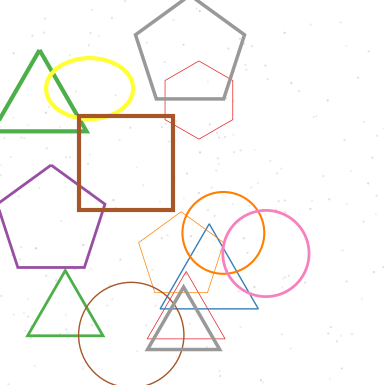[{"shape": "hexagon", "thickness": 0.5, "radius": 0.51, "center": [0.517, 0.74]}, {"shape": "triangle", "thickness": 0.5, "radius": 0.58, "center": [0.483, 0.178]}, {"shape": "triangle", "thickness": 1, "radius": 0.74, "center": [0.543, 0.271]}, {"shape": "triangle", "thickness": 2, "radius": 0.57, "center": [0.17, 0.184]}, {"shape": "triangle", "thickness": 3, "radius": 0.7, "center": [0.103, 0.729]}, {"shape": "pentagon", "thickness": 2, "radius": 0.74, "center": [0.133, 0.424]}, {"shape": "circle", "thickness": 1.5, "radius": 0.53, "center": [0.58, 0.395]}, {"shape": "pentagon", "thickness": 0.5, "radius": 0.58, "center": [0.471, 0.334]}, {"shape": "oval", "thickness": 3, "radius": 0.57, "center": [0.233, 0.77]}, {"shape": "square", "thickness": 3, "radius": 0.61, "center": [0.328, 0.576]}, {"shape": "circle", "thickness": 1, "radius": 0.68, "center": [0.341, 0.13]}, {"shape": "circle", "thickness": 2, "radius": 0.56, "center": [0.691, 0.342]}, {"shape": "triangle", "thickness": 2.5, "radius": 0.54, "center": [0.477, 0.146]}, {"shape": "pentagon", "thickness": 2.5, "radius": 0.74, "center": [0.494, 0.864]}]